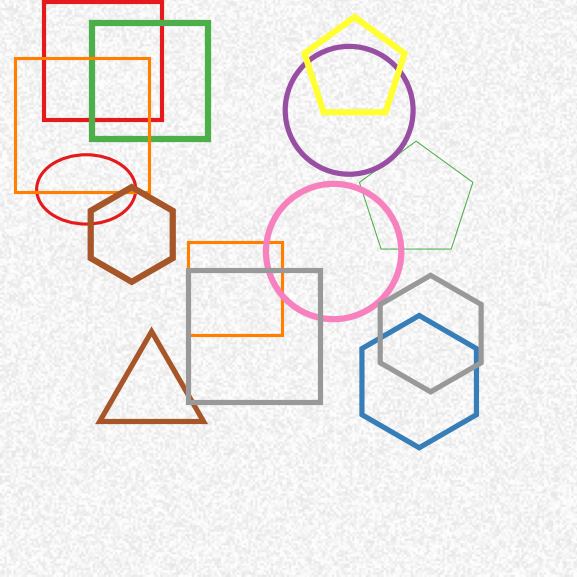[{"shape": "oval", "thickness": 1.5, "radius": 0.43, "center": [0.149, 0.671]}, {"shape": "square", "thickness": 2, "radius": 0.51, "center": [0.178, 0.893]}, {"shape": "hexagon", "thickness": 2.5, "radius": 0.57, "center": [0.726, 0.338]}, {"shape": "square", "thickness": 3, "radius": 0.5, "center": [0.259, 0.859]}, {"shape": "pentagon", "thickness": 0.5, "radius": 0.52, "center": [0.721, 0.651]}, {"shape": "circle", "thickness": 2.5, "radius": 0.55, "center": [0.605, 0.808]}, {"shape": "square", "thickness": 1.5, "radius": 0.58, "center": [0.142, 0.783]}, {"shape": "square", "thickness": 1.5, "radius": 0.4, "center": [0.407, 0.499]}, {"shape": "pentagon", "thickness": 3, "radius": 0.46, "center": [0.614, 0.878]}, {"shape": "triangle", "thickness": 2.5, "radius": 0.52, "center": [0.263, 0.321]}, {"shape": "hexagon", "thickness": 3, "radius": 0.41, "center": [0.228, 0.593]}, {"shape": "circle", "thickness": 3, "radius": 0.59, "center": [0.578, 0.564]}, {"shape": "square", "thickness": 2.5, "radius": 0.57, "center": [0.44, 0.417]}, {"shape": "hexagon", "thickness": 2.5, "radius": 0.5, "center": [0.746, 0.421]}]